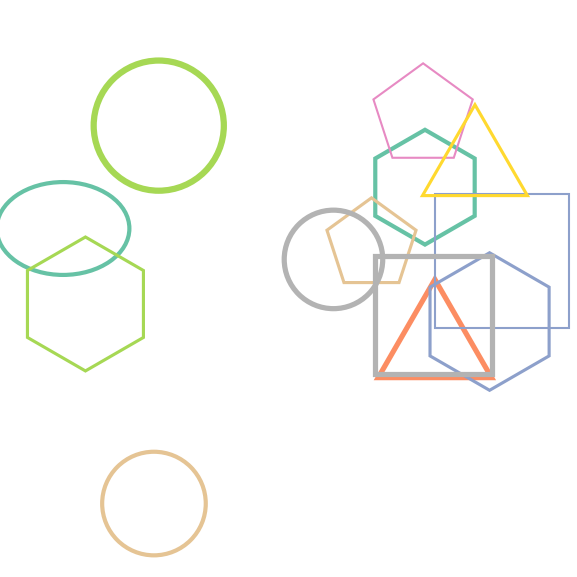[{"shape": "hexagon", "thickness": 2, "radius": 0.5, "center": [0.736, 0.675]}, {"shape": "oval", "thickness": 2, "radius": 0.57, "center": [0.109, 0.603]}, {"shape": "triangle", "thickness": 2.5, "radius": 0.57, "center": [0.753, 0.402]}, {"shape": "hexagon", "thickness": 1.5, "radius": 0.6, "center": [0.848, 0.442]}, {"shape": "square", "thickness": 1, "radius": 0.58, "center": [0.87, 0.547]}, {"shape": "pentagon", "thickness": 1, "radius": 0.45, "center": [0.733, 0.799]}, {"shape": "hexagon", "thickness": 1.5, "radius": 0.58, "center": [0.148, 0.473]}, {"shape": "circle", "thickness": 3, "radius": 0.56, "center": [0.275, 0.782]}, {"shape": "triangle", "thickness": 1.5, "radius": 0.52, "center": [0.822, 0.713]}, {"shape": "pentagon", "thickness": 1.5, "radius": 0.41, "center": [0.643, 0.575]}, {"shape": "circle", "thickness": 2, "radius": 0.45, "center": [0.267, 0.127]}, {"shape": "circle", "thickness": 2.5, "radius": 0.43, "center": [0.577, 0.55]}, {"shape": "square", "thickness": 2.5, "radius": 0.51, "center": [0.75, 0.454]}]